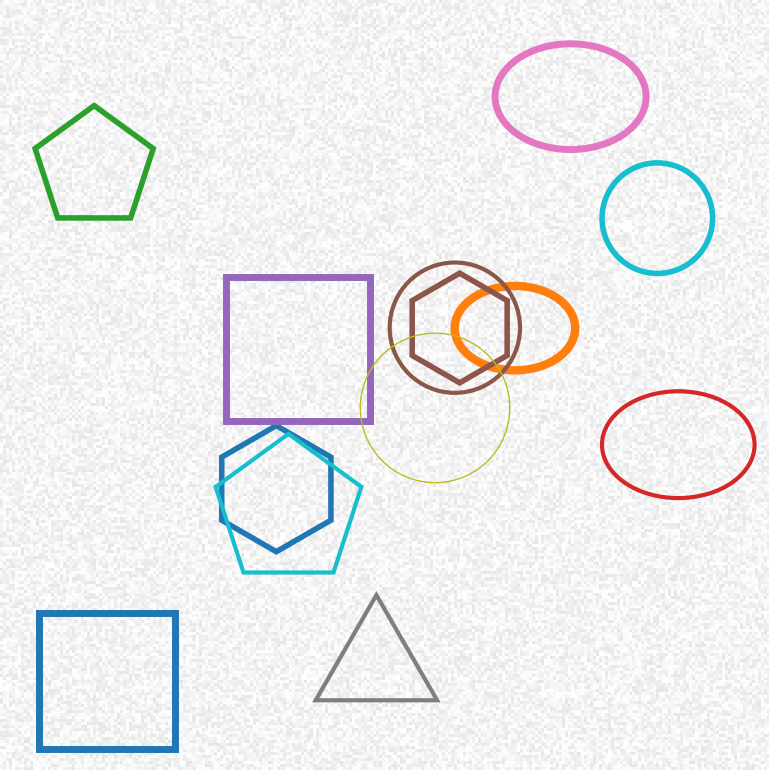[{"shape": "hexagon", "thickness": 2, "radius": 0.41, "center": [0.359, 0.365]}, {"shape": "square", "thickness": 2.5, "radius": 0.44, "center": [0.139, 0.116]}, {"shape": "oval", "thickness": 3, "radius": 0.39, "center": [0.669, 0.574]}, {"shape": "pentagon", "thickness": 2, "radius": 0.4, "center": [0.122, 0.782]}, {"shape": "oval", "thickness": 1.5, "radius": 0.5, "center": [0.881, 0.422]}, {"shape": "square", "thickness": 2.5, "radius": 0.47, "center": [0.387, 0.547]}, {"shape": "hexagon", "thickness": 2, "radius": 0.36, "center": [0.597, 0.574]}, {"shape": "circle", "thickness": 1.5, "radius": 0.42, "center": [0.591, 0.574]}, {"shape": "oval", "thickness": 2.5, "radius": 0.49, "center": [0.741, 0.874]}, {"shape": "triangle", "thickness": 1.5, "radius": 0.46, "center": [0.489, 0.136]}, {"shape": "circle", "thickness": 0.5, "radius": 0.49, "center": [0.565, 0.47]}, {"shape": "circle", "thickness": 2, "radius": 0.36, "center": [0.854, 0.717]}, {"shape": "pentagon", "thickness": 1.5, "radius": 0.5, "center": [0.375, 0.337]}]